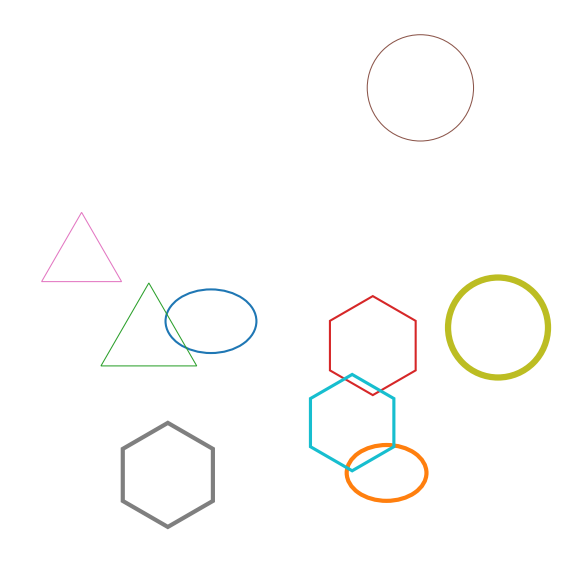[{"shape": "oval", "thickness": 1, "radius": 0.39, "center": [0.365, 0.443]}, {"shape": "oval", "thickness": 2, "radius": 0.35, "center": [0.669, 0.18]}, {"shape": "triangle", "thickness": 0.5, "radius": 0.48, "center": [0.258, 0.413]}, {"shape": "hexagon", "thickness": 1, "radius": 0.43, "center": [0.646, 0.401]}, {"shape": "circle", "thickness": 0.5, "radius": 0.46, "center": [0.728, 0.847]}, {"shape": "triangle", "thickness": 0.5, "radius": 0.4, "center": [0.141, 0.551]}, {"shape": "hexagon", "thickness": 2, "radius": 0.45, "center": [0.291, 0.177]}, {"shape": "circle", "thickness": 3, "radius": 0.43, "center": [0.862, 0.432]}, {"shape": "hexagon", "thickness": 1.5, "radius": 0.42, "center": [0.61, 0.267]}]